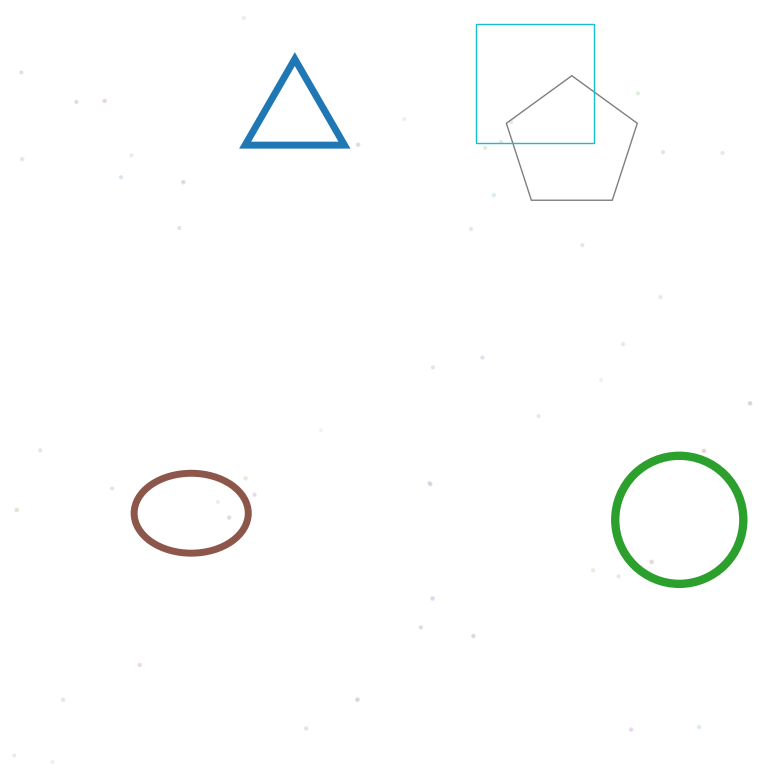[{"shape": "triangle", "thickness": 2.5, "radius": 0.37, "center": [0.383, 0.849]}, {"shape": "circle", "thickness": 3, "radius": 0.42, "center": [0.882, 0.325]}, {"shape": "oval", "thickness": 2.5, "radius": 0.37, "center": [0.248, 0.333]}, {"shape": "pentagon", "thickness": 0.5, "radius": 0.45, "center": [0.743, 0.812]}, {"shape": "square", "thickness": 0.5, "radius": 0.38, "center": [0.694, 0.892]}]